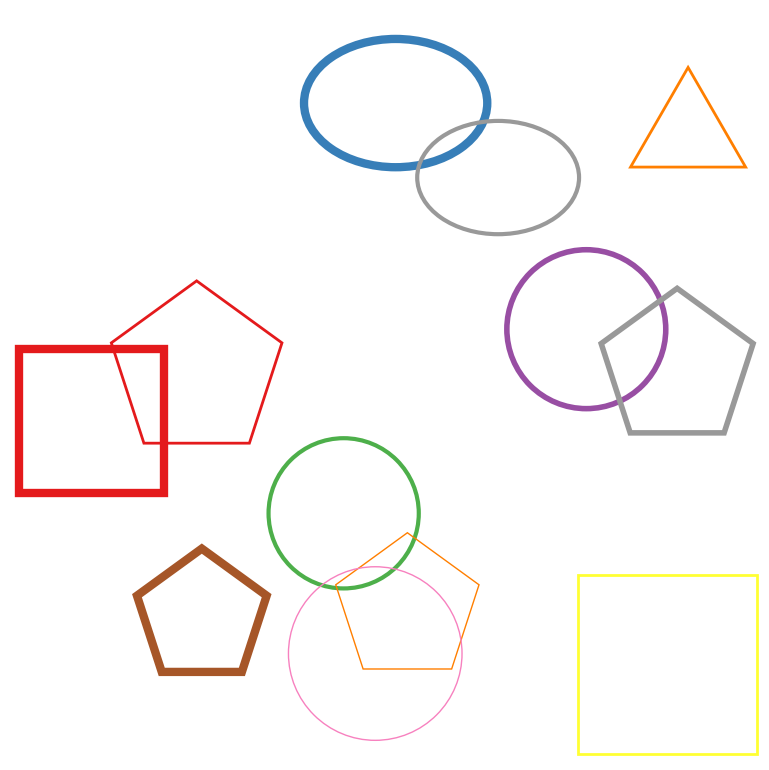[{"shape": "square", "thickness": 3, "radius": 0.47, "center": [0.119, 0.453]}, {"shape": "pentagon", "thickness": 1, "radius": 0.58, "center": [0.255, 0.519]}, {"shape": "oval", "thickness": 3, "radius": 0.59, "center": [0.514, 0.866]}, {"shape": "circle", "thickness": 1.5, "radius": 0.49, "center": [0.446, 0.333]}, {"shape": "circle", "thickness": 2, "radius": 0.52, "center": [0.761, 0.572]}, {"shape": "pentagon", "thickness": 0.5, "radius": 0.49, "center": [0.529, 0.21]}, {"shape": "triangle", "thickness": 1, "radius": 0.43, "center": [0.894, 0.826]}, {"shape": "square", "thickness": 1, "radius": 0.58, "center": [0.866, 0.137]}, {"shape": "pentagon", "thickness": 3, "radius": 0.44, "center": [0.262, 0.199]}, {"shape": "circle", "thickness": 0.5, "radius": 0.56, "center": [0.487, 0.151]}, {"shape": "oval", "thickness": 1.5, "radius": 0.53, "center": [0.647, 0.769]}, {"shape": "pentagon", "thickness": 2, "radius": 0.52, "center": [0.879, 0.522]}]